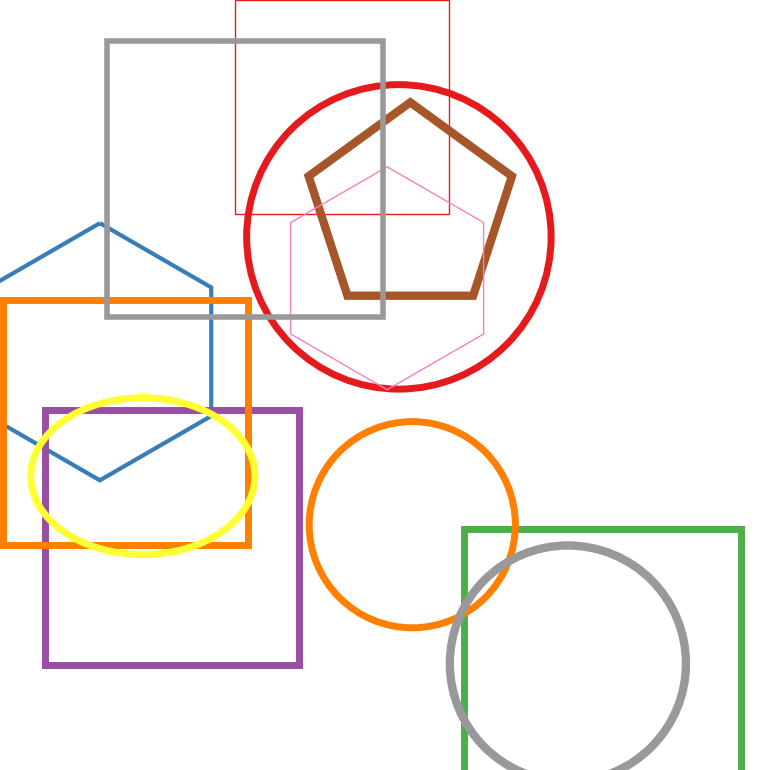[{"shape": "circle", "thickness": 2.5, "radius": 0.99, "center": [0.518, 0.692]}, {"shape": "square", "thickness": 0.5, "radius": 0.69, "center": [0.445, 0.861]}, {"shape": "hexagon", "thickness": 1.5, "radius": 0.84, "center": [0.13, 0.543]}, {"shape": "square", "thickness": 2.5, "radius": 0.9, "center": [0.782, 0.133]}, {"shape": "square", "thickness": 2.5, "radius": 0.82, "center": [0.223, 0.302]}, {"shape": "square", "thickness": 2.5, "radius": 0.79, "center": [0.163, 0.452]}, {"shape": "circle", "thickness": 2.5, "radius": 0.67, "center": [0.535, 0.319]}, {"shape": "oval", "thickness": 2.5, "radius": 0.73, "center": [0.185, 0.382]}, {"shape": "pentagon", "thickness": 3, "radius": 0.69, "center": [0.533, 0.728]}, {"shape": "hexagon", "thickness": 0.5, "radius": 0.72, "center": [0.503, 0.639]}, {"shape": "square", "thickness": 2, "radius": 0.9, "center": [0.319, 0.768]}, {"shape": "circle", "thickness": 3, "radius": 0.77, "center": [0.738, 0.138]}]